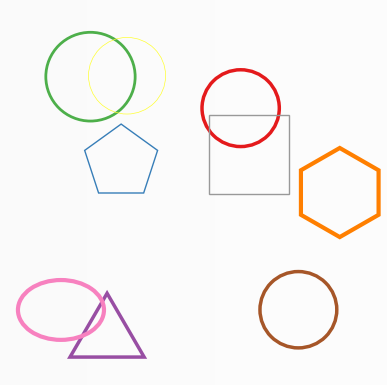[{"shape": "circle", "thickness": 2.5, "radius": 0.5, "center": [0.621, 0.719]}, {"shape": "pentagon", "thickness": 1, "radius": 0.49, "center": [0.313, 0.579]}, {"shape": "circle", "thickness": 2, "radius": 0.58, "center": [0.234, 0.801]}, {"shape": "triangle", "thickness": 2.5, "radius": 0.55, "center": [0.276, 0.128]}, {"shape": "hexagon", "thickness": 3, "radius": 0.58, "center": [0.877, 0.5]}, {"shape": "circle", "thickness": 0.5, "radius": 0.5, "center": [0.328, 0.803]}, {"shape": "circle", "thickness": 2.5, "radius": 0.5, "center": [0.77, 0.196]}, {"shape": "oval", "thickness": 3, "radius": 0.56, "center": [0.157, 0.195]}, {"shape": "square", "thickness": 1, "radius": 0.51, "center": [0.643, 0.598]}]